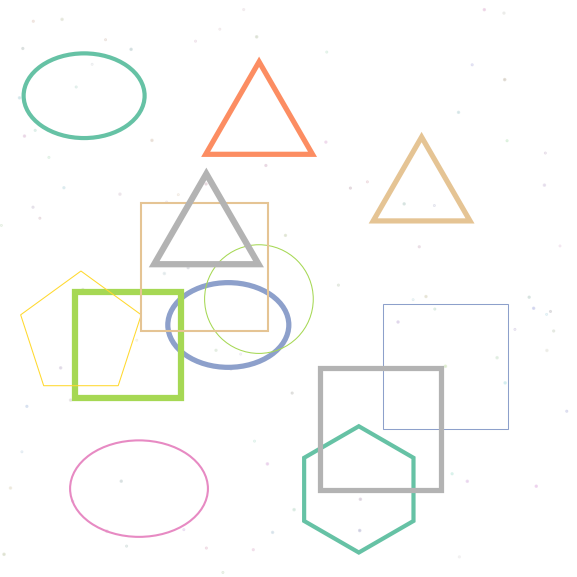[{"shape": "hexagon", "thickness": 2, "radius": 0.55, "center": [0.621, 0.152]}, {"shape": "oval", "thickness": 2, "radius": 0.52, "center": [0.146, 0.833]}, {"shape": "triangle", "thickness": 2.5, "radius": 0.53, "center": [0.449, 0.785]}, {"shape": "oval", "thickness": 2.5, "radius": 0.52, "center": [0.395, 0.436]}, {"shape": "square", "thickness": 0.5, "radius": 0.54, "center": [0.771, 0.365]}, {"shape": "oval", "thickness": 1, "radius": 0.6, "center": [0.241, 0.153]}, {"shape": "circle", "thickness": 0.5, "radius": 0.47, "center": [0.448, 0.481]}, {"shape": "square", "thickness": 3, "radius": 0.46, "center": [0.222, 0.402]}, {"shape": "pentagon", "thickness": 0.5, "radius": 0.55, "center": [0.14, 0.42]}, {"shape": "square", "thickness": 1, "radius": 0.55, "center": [0.354, 0.537]}, {"shape": "triangle", "thickness": 2.5, "radius": 0.48, "center": [0.73, 0.665]}, {"shape": "triangle", "thickness": 3, "radius": 0.52, "center": [0.357, 0.594]}, {"shape": "square", "thickness": 2.5, "radius": 0.53, "center": [0.659, 0.256]}]